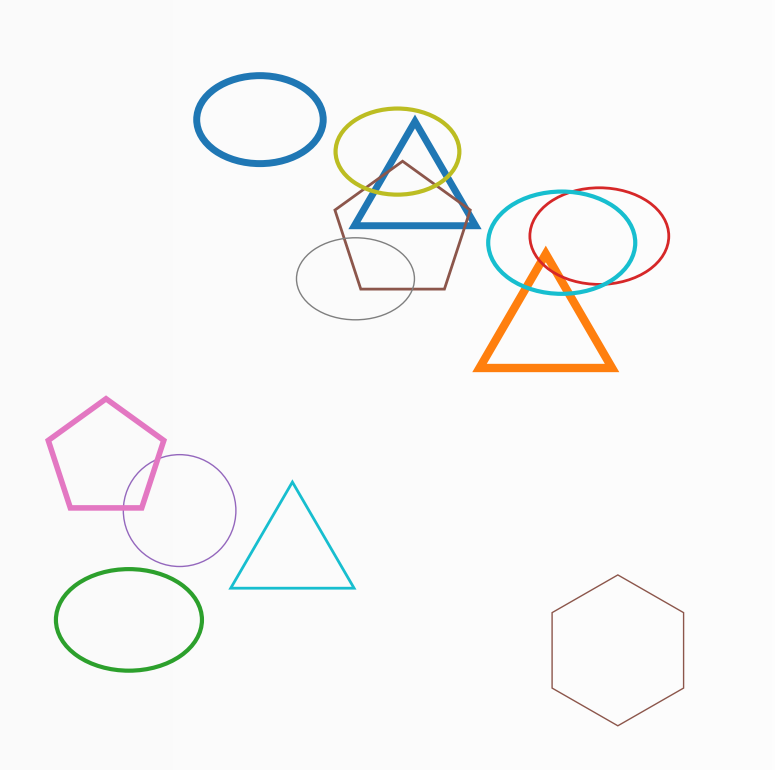[{"shape": "triangle", "thickness": 2.5, "radius": 0.45, "center": [0.535, 0.752]}, {"shape": "oval", "thickness": 2.5, "radius": 0.41, "center": [0.335, 0.845]}, {"shape": "triangle", "thickness": 3, "radius": 0.49, "center": [0.704, 0.571]}, {"shape": "oval", "thickness": 1.5, "radius": 0.47, "center": [0.166, 0.195]}, {"shape": "oval", "thickness": 1, "radius": 0.45, "center": [0.773, 0.693]}, {"shape": "circle", "thickness": 0.5, "radius": 0.36, "center": [0.232, 0.337]}, {"shape": "pentagon", "thickness": 1, "radius": 0.46, "center": [0.519, 0.699]}, {"shape": "hexagon", "thickness": 0.5, "radius": 0.49, "center": [0.797, 0.155]}, {"shape": "pentagon", "thickness": 2, "radius": 0.39, "center": [0.137, 0.404]}, {"shape": "oval", "thickness": 0.5, "radius": 0.38, "center": [0.459, 0.638]}, {"shape": "oval", "thickness": 1.5, "radius": 0.4, "center": [0.513, 0.803]}, {"shape": "oval", "thickness": 1.5, "radius": 0.47, "center": [0.725, 0.685]}, {"shape": "triangle", "thickness": 1, "radius": 0.46, "center": [0.377, 0.282]}]